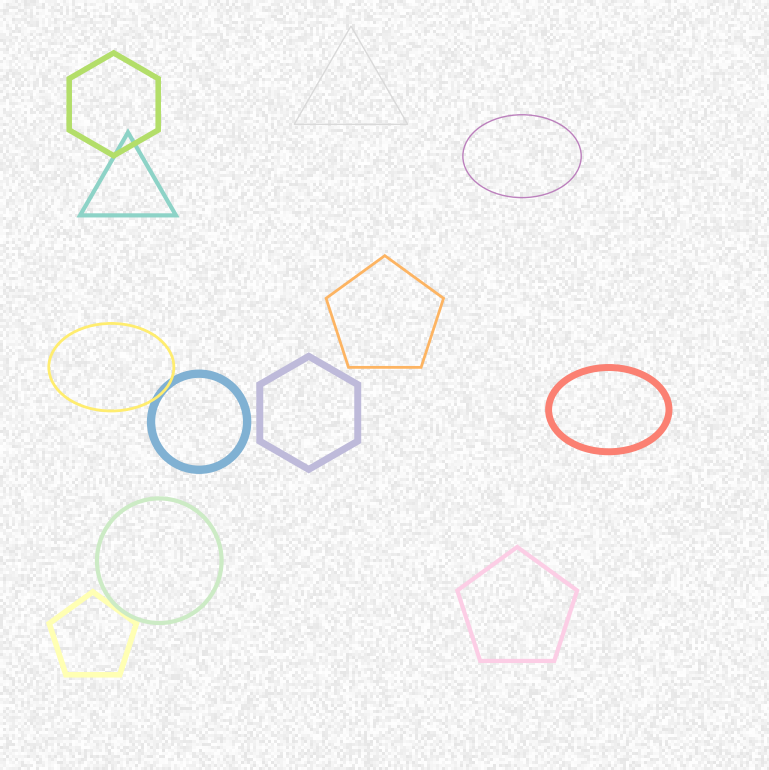[{"shape": "triangle", "thickness": 1.5, "radius": 0.36, "center": [0.166, 0.756]}, {"shape": "pentagon", "thickness": 2, "radius": 0.3, "center": [0.121, 0.172]}, {"shape": "hexagon", "thickness": 2.5, "radius": 0.37, "center": [0.401, 0.464]}, {"shape": "oval", "thickness": 2.5, "radius": 0.39, "center": [0.791, 0.468]}, {"shape": "circle", "thickness": 3, "radius": 0.31, "center": [0.259, 0.452]}, {"shape": "pentagon", "thickness": 1, "radius": 0.4, "center": [0.5, 0.588]}, {"shape": "hexagon", "thickness": 2, "radius": 0.33, "center": [0.148, 0.865]}, {"shape": "pentagon", "thickness": 1.5, "radius": 0.41, "center": [0.672, 0.208]}, {"shape": "triangle", "thickness": 0.5, "radius": 0.43, "center": [0.456, 0.881]}, {"shape": "oval", "thickness": 0.5, "radius": 0.38, "center": [0.678, 0.797]}, {"shape": "circle", "thickness": 1.5, "radius": 0.4, "center": [0.207, 0.272]}, {"shape": "oval", "thickness": 1, "radius": 0.41, "center": [0.145, 0.523]}]